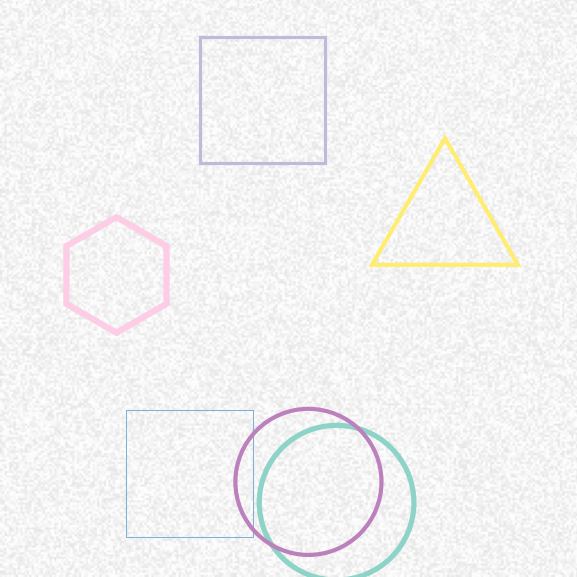[{"shape": "circle", "thickness": 2.5, "radius": 0.67, "center": [0.583, 0.129]}, {"shape": "square", "thickness": 1.5, "radius": 0.54, "center": [0.455, 0.826]}, {"shape": "square", "thickness": 0.5, "radius": 0.55, "center": [0.328, 0.179]}, {"shape": "hexagon", "thickness": 3, "radius": 0.5, "center": [0.202, 0.523]}, {"shape": "circle", "thickness": 2, "radius": 0.63, "center": [0.534, 0.165]}, {"shape": "triangle", "thickness": 2, "radius": 0.73, "center": [0.771, 0.614]}]